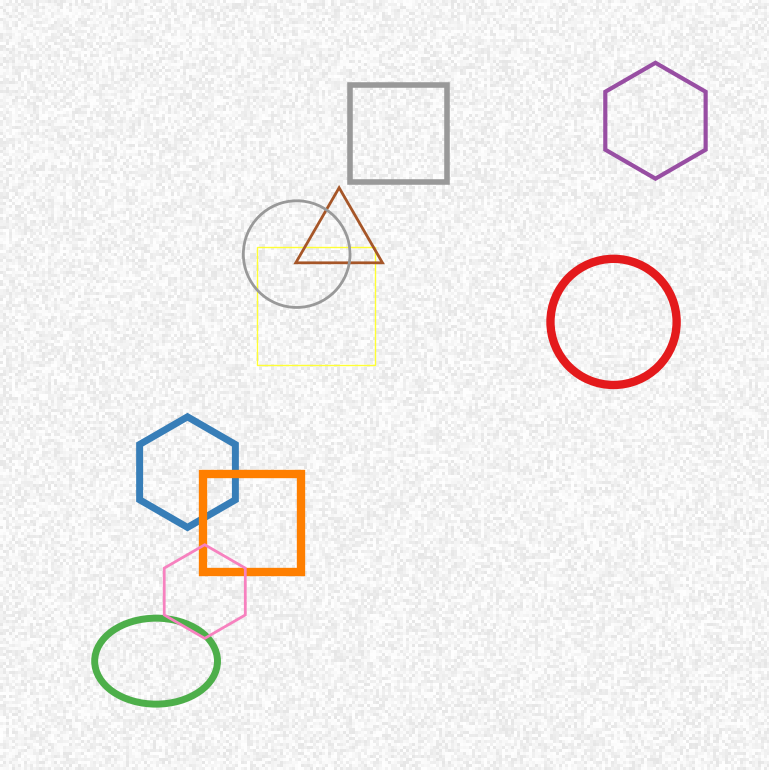[{"shape": "circle", "thickness": 3, "radius": 0.41, "center": [0.797, 0.582]}, {"shape": "hexagon", "thickness": 2.5, "radius": 0.36, "center": [0.244, 0.387]}, {"shape": "oval", "thickness": 2.5, "radius": 0.4, "center": [0.203, 0.141]}, {"shape": "hexagon", "thickness": 1.5, "radius": 0.38, "center": [0.851, 0.843]}, {"shape": "square", "thickness": 3, "radius": 0.32, "center": [0.327, 0.321]}, {"shape": "square", "thickness": 0.5, "radius": 0.38, "center": [0.41, 0.603]}, {"shape": "triangle", "thickness": 1, "radius": 0.32, "center": [0.44, 0.691]}, {"shape": "hexagon", "thickness": 1, "radius": 0.3, "center": [0.266, 0.232]}, {"shape": "square", "thickness": 2, "radius": 0.32, "center": [0.518, 0.827]}, {"shape": "circle", "thickness": 1, "radius": 0.35, "center": [0.385, 0.67]}]